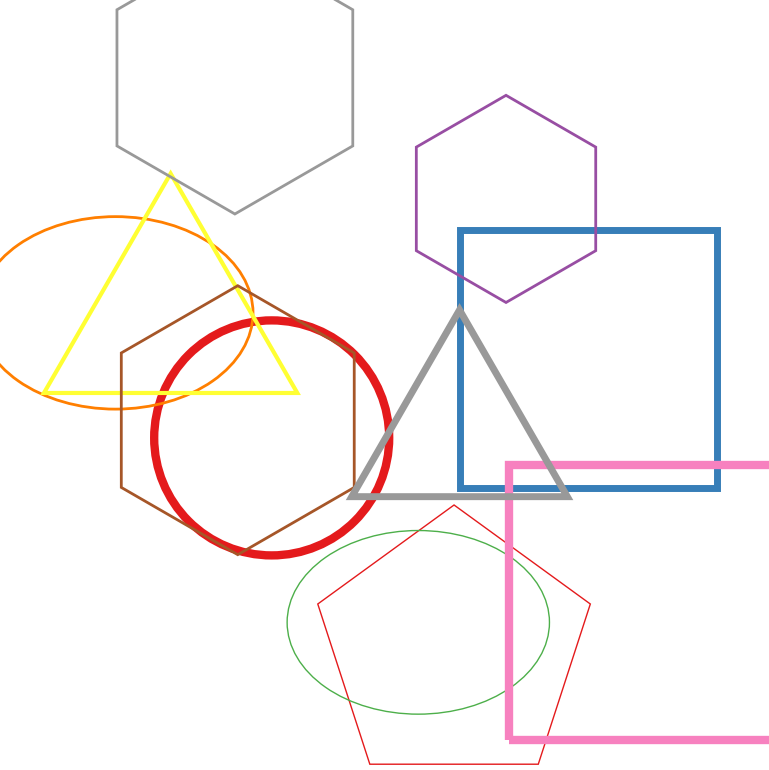[{"shape": "circle", "thickness": 3, "radius": 0.76, "center": [0.353, 0.431]}, {"shape": "pentagon", "thickness": 0.5, "radius": 0.93, "center": [0.59, 0.158]}, {"shape": "square", "thickness": 2.5, "radius": 0.84, "center": [0.764, 0.534]}, {"shape": "oval", "thickness": 0.5, "radius": 0.85, "center": [0.543, 0.192]}, {"shape": "hexagon", "thickness": 1, "radius": 0.67, "center": [0.657, 0.742]}, {"shape": "oval", "thickness": 1, "radius": 0.89, "center": [0.15, 0.594]}, {"shape": "triangle", "thickness": 1.5, "radius": 0.95, "center": [0.222, 0.585]}, {"shape": "hexagon", "thickness": 1, "radius": 0.87, "center": [0.309, 0.454]}, {"shape": "square", "thickness": 3, "radius": 0.89, "center": [0.839, 0.218]}, {"shape": "triangle", "thickness": 2.5, "radius": 0.81, "center": [0.597, 0.436]}, {"shape": "hexagon", "thickness": 1, "radius": 0.88, "center": [0.305, 0.899]}]